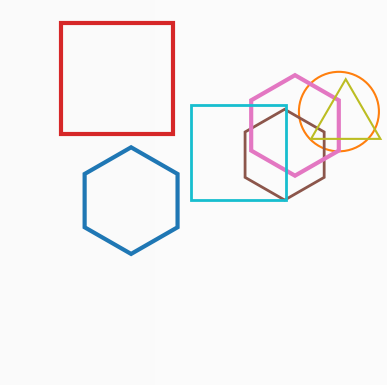[{"shape": "hexagon", "thickness": 3, "radius": 0.69, "center": [0.338, 0.479]}, {"shape": "circle", "thickness": 1.5, "radius": 0.52, "center": [0.875, 0.71]}, {"shape": "square", "thickness": 3, "radius": 0.72, "center": [0.303, 0.796]}, {"shape": "hexagon", "thickness": 2, "radius": 0.59, "center": [0.735, 0.598]}, {"shape": "hexagon", "thickness": 3, "radius": 0.65, "center": [0.761, 0.674]}, {"shape": "triangle", "thickness": 1.5, "radius": 0.52, "center": [0.892, 0.691]}, {"shape": "square", "thickness": 2, "radius": 0.62, "center": [0.615, 0.603]}]